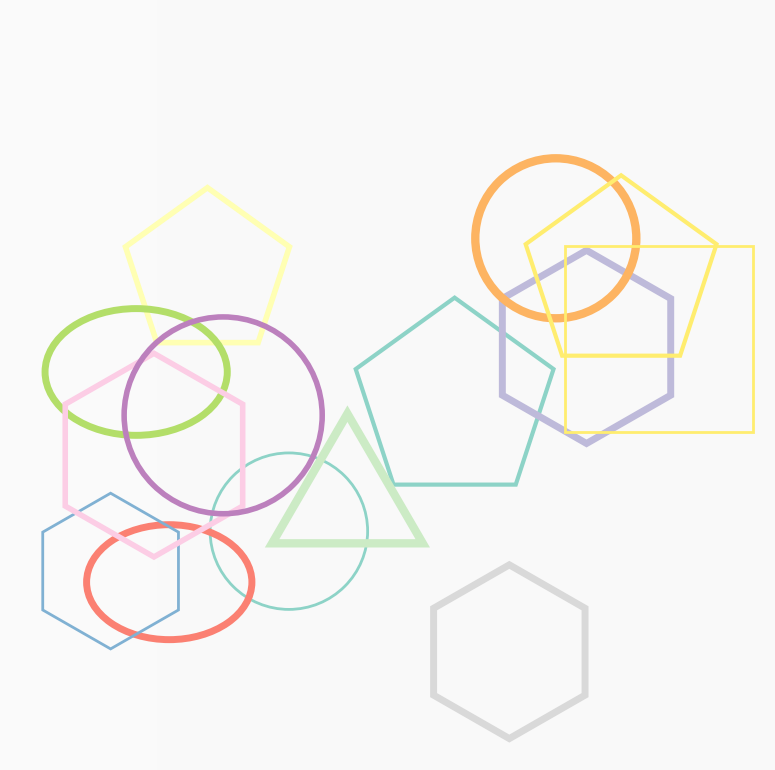[{"shape": "circle", "thickness": 1, "radius": 0.51, "center": [0.373, 0.31]}, {"shape": "pentagon", "thickness": 1.5, "radius": 0.67, "center": [0.587, 0.479]}, {"shape": "pentagon", "thickness": 2, "radius": 0.56, "center": [0.268, 0.645]}, {"shape": "hexagon", "thickness": 2.5, "radius": 0.63, "center": [0.757, 0.549]}, {"shape": "oval", "thickness": 2.5, "radius": 0.53, "center": [0.218, 0.244]}, {"shape": "hexagon", "thickness": 1, "radius": 0.51, "center": [0.143, 0.258]}, {"shape": "circle", "thickness": 3, "radius": 0.52, "center": [0.717, 0.691]}, {"shape": "oval", "thickness": 2.5, "radius": 0.59, "center": [0.176, 0.517]}, {"shape": "hexagon", "thickness": 2, "radius": 0.66, "center": [0.199, 0.409]}, {"shape": "hexagon", "thickness": 2.5, "radius": 0.56, "center": [0.657, 0.154]}, {"shape": "circle", "thickness": 2, "radius": 0.64, "center": [0.288, 0.461]}, {"shape": "triangle", "thickness": 3, "radius": 0.56, "center": [0.448, 0.351]}, {"shape": "square", "thickness": 1, "radius": 0.61, "center": [0.85, 0.56]}, {"shape": "pentagon", "thickness": 1.5, "radius": 0.65, "center": [0.801, 0.643]}]